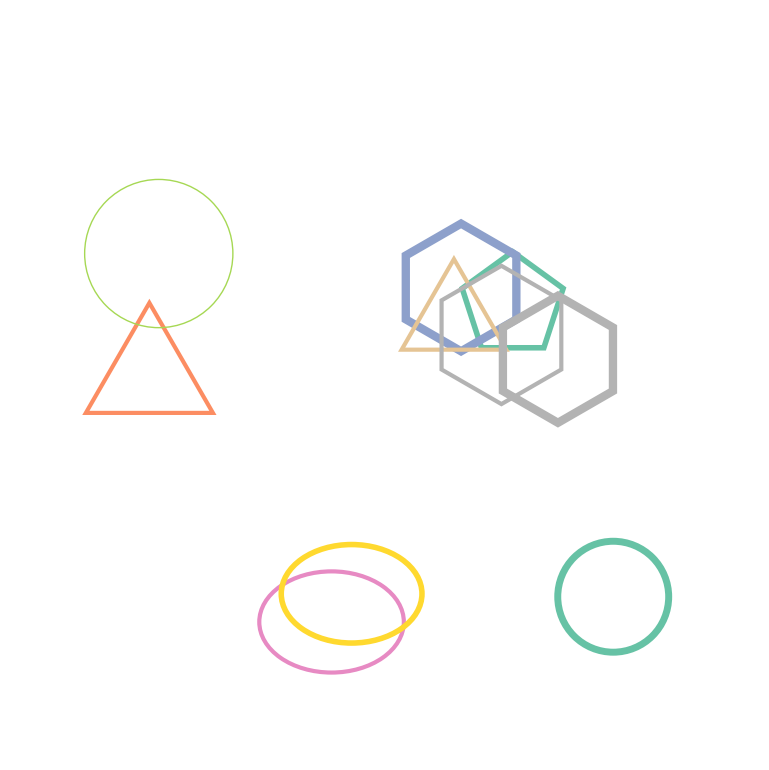[{"shape": "pentagon", "thickness": 2, "radius": 0.34, "center": [0.666, 0.604]}, {"shape": "circle", "thickness": 2.5, "radius": 0.36, "center": [0.796, 0.225]}, {"shape": "triangle", "thickness": 1.5, "radius": 0.48, "center": [0.194, 0.511]}, {"shape": "hexagon", "thickness": 3, "radius": 0.41, "center": [0.599, 0.627]}, {"shape": "oval", "thickness": 1.5, "radius": 0.47, "center": [0.431, 0.192]}, {"shape": "circle", "thickness": 0.5, "radius": 0.48, "center": [0.206, 0.671]}, {"shape": "oval", "thickness": 2, "radius": 0.46, "center": [0.457, 0.229]}, {"shape": "triangle", "thickness": 1.5, "radius": 0.39, "center": [0.59, 0.585]}, {"shape": "hexagon", "thickness": 3, "radius": 0.41, "center": [0.725, 0.533]}, {"shape": "hexagon", "thickness": 1.5, "radius": 0.45, "center": [0.651, 0.565]}]